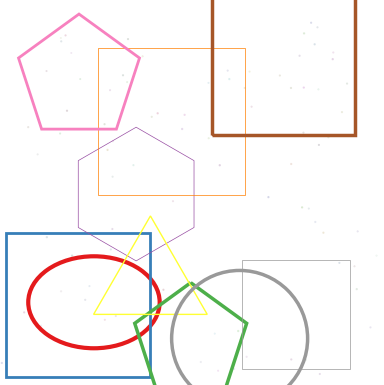[{"shape": "oval", "thickness": 3, "radius": 0.85, "center": [0.244, 0.215]}, {"shape": "square", "thickness": 2, "radius": 0.94, "center": [0.202, 0.207]}, {"shape": "pentagon", "thickness": 2.5, "radius": 0.76, "center": [0.495, 0.113]}, {"shape": "hexagon", "thickness": 0.5, "radius": 0.87, "center": [0.354, 0.496]}, {"shape": "square", "thickness": 0.5, "radius": 0.95, "center": [0.445, 0.683]}, {"shape": "triangle", "thickness": 1, "radius": 0.85, "center": [0.391, 0.269]}, {"shape": "square", "thickness": 2.5, "radius": 0.93, "center": [0.736, 0.836]}, {"shape": "pentagon", "thickness": 2, "radius": 0.83, "center": [0.205, 0.798]}, {"shape": "square", "thickness": 0.5, "radius": 0.7, "center": [0.768, 0.183]}, {"shape": "circle", "thickness": 2.5, "radius": 0.88, "center": [0.622, 0.121]}]